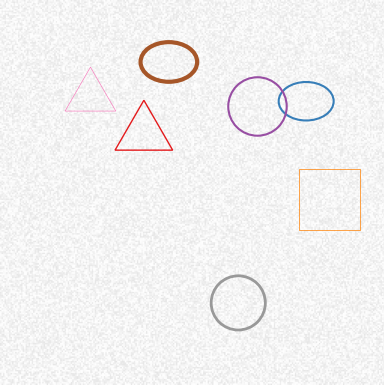[{"shape": "triangle", "thickness": 1, "radius": 0.43, "center": [0.374, 0.653]}, {"shape": "oval", "thickness": 1.5, "radius": 0.36, "center": [0.795, 0.737]}, {"shape": "circle", "thickness": 1.5, "radius": 0.38, "center": [0.669, 0.723]}, {"shape": "square", "thickness": 0.5, "radius": 0.39, "center": [0.856, 0.482]}, {"shape": "oval", "thickness": 3, "radius": 0.37, "center": [0.439, 0.839]}, {"shape": "triangle", "thickness": 0.5, "radius": 0.38, "center": [0.235, 0.75]}, {"shape": "circle", "thickness": 2, "radius": 0.35, "center": [0.619, 0.213]}]